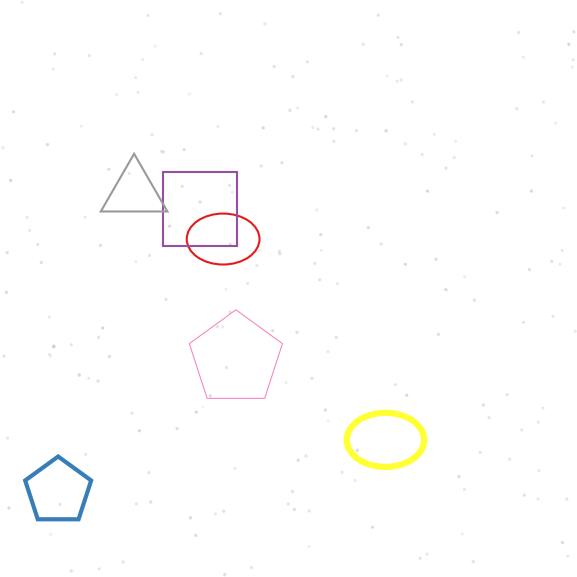[{"shape": "oval", "thickness": 1, "radius": 0.32, "center": [0.386, 0.585]}, {"shape": "pentagon", "thickness": 2, "radius": 0.3, "center": [0.101, 0.149]}, {"shape": "square", "thickness": 1, "radius": 0.32, "center": [0.346, 0.637]}, {"shape": "oval", "thickness": 3, "radius": 0.33, "center": [0.667, 0.237]}, {"shape": "pentagon", "thickness": 0.5, "radius": 0.42, "center": [0.408, 0.378]}, {"shape": "triangle", "thickness": 1, "radius": 0.33, "center": [0.232, 0.666]}]